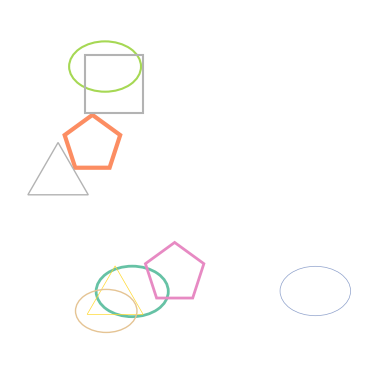[{"shape": "oval", "thickness": 2, "radius": 0.47, "center": [0.343, 0.243]}, {"shape": "pentagon", "thickness": 3, "radius": 0.38, "center": [0.24, 0.626]}, {"shape": "oval", "thickness": 0.5, "radius": 0.46, "center": [0.819, 0.244]}, {"shape": "pentagon", "thickness": 2, "radius": 0.4, "center": [0.454, 0.29]}, {"shape": "oval", "thickness": 1.5, "radius": 0.47, "center": [0.273, 0.827]}, {"shape": "triangle", "thickness": 0.5, "radius": 0.42, "center": [0.299, 0.225]}, {"shape": "oval", "thickness": 1, "radius": 0.4, "center": [0.276, 0.192]}, {"shape": "triangle", "thickness": 1, "radius": 0.45, "center": [0.151, 0.539]}, {"shape": "square", "thickness": 1.5, "radius": 0.37, "center": [0.296, 0.782]}]